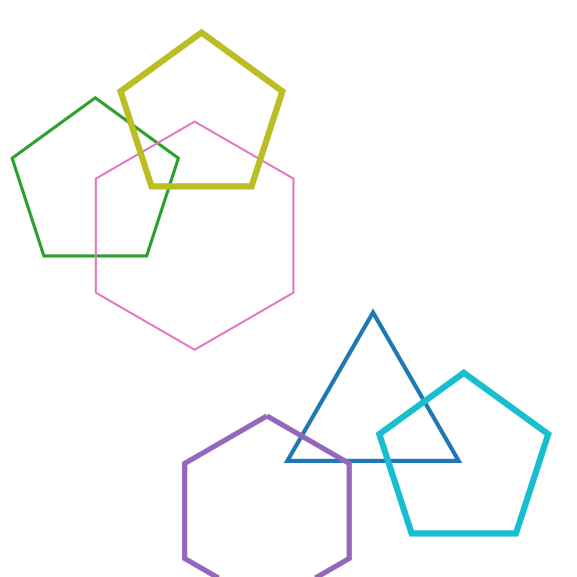[{"shape": "triangle", "thickness": 2, "radius": 0.86, "center": [0.646, 0.287]}, {"shape": "pentagon", "thickness": 1.5, "radius": 0.76, "center": [0.165, 0.678]}, {"shape": "hexagon", "thickness": 2.5, "radius": 0.82, "center": [0.462, 0.114]}, {"shape": "hexagon", "thickness": 1, "radius": 0.99, "center": [0.337, 0.591]}, {"shape": "pentagon", "thickness": 3, "radius": 0.74, "center": [0.349, 0.796]}, {"shape": "pentagon", "thickness": 3, "radius": 0.77, "center": [0.803, 0.2]}]